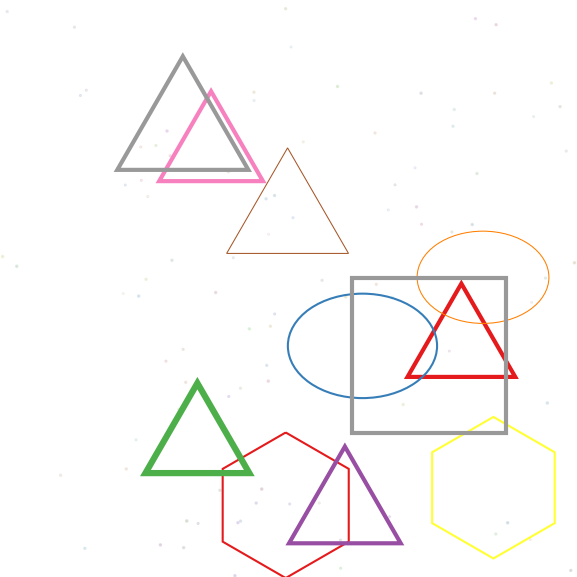[{"shape": "hexagon", "thickness": 1, "radius": 0.63, "center": [0.495, 0.124]}, {"shape": "triangle", "thickness": 2, "radius": 0.54, "center": [0.799, 0.4]}, {"shape": "oval", "thickness": 1, "radius": 0.65, "center": [0.628, 0.4]}, {"shape": "triangle", "thickness": 3, "radius": 0.52, "center": [0.342, 0.232]}, {"shape": "triangle", "thickness": 2, "radius": 0.56, "center": [0.597, 0.114]}, {"shape": "oval", "thickness": 0.5, "radius": 0.57, "center": [0.836, 0.519]}, {"shape": "hexagon", "thickness": 1, "radius": 0.61, "center": [0.854, 0.155]}, {"shape": "triangle", "thickness": 0.5, "radius": 0.61, "center": [0.498, 0.621]}, {"shape": "triangle", "thickness": 2, "radius": 0.52, "center": [0.365, 0.737]}, {"shape": "square", "thickness": 2, "radius": 0.67, "center": [0.743, 0.384]}, {"shape": "triangle", "thickness": 2, "radius": 0.66, "center": [0.317, 0.771]}]